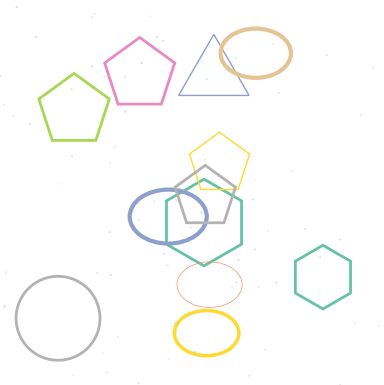[{"shape": "hexagon", "thickness": 2, "radius": 0.56, "center": [0.53, 0.422]}, {"shape": "hexagon", "thickness": 2, "radius": 0.41, "center": [0.839, 0.28]}, {"shape": "oval", "thickness": 0.5, "radius": 0.42, "center": [0.544, 0.26]}, {"shape": "oval", "thickness": 3, "radius": 0.5, "center": [0.437, 0.437]}, {"shape": "triangle", "thickness": 1, "radius": 0.53, "center": [0.555, 0.805]}, {"shape": "pentagon", "thickness": 2, "radius": 0.48, "center": [0.363, 0.807]}, {"shape": "pentagon", "thickness": 2, "radius": 0.48, "center": [0.192, 0.713]}, {"shape": "pentagon", "thickness": 1, "radius": 0.41, "center": [0.57, 0.574]}, {"shape": "oval", "thickness": 2.5, "radius": 0.42, "center": [0.537, 0.135]}, {"shape": "oval", "thickness": 3, "radius": 0.46, "center": [0.664, 0.862]}, {"shape": "circle", "thickness": 2, "radius": 0.55, "center": [0.151, 0.173]}, {"shape": "pentagon", "thickness": 2, "radius": 0.41, "center": [0.533, 0.488]}]